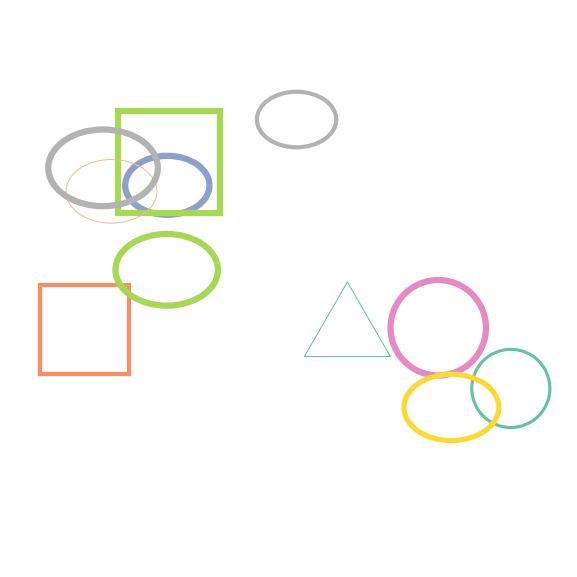[{"shape": "circle", "thickness": 1.5, "radius": 0.34, "center": [0.885, 0.327]}, {"shape": "triangle", "thickness": 0.5, "radius": 0.43, "center": [0.602, 0.425]}, {"shape": "square", "thickness": 2, "radius": 0.39, "center": [0.146, 0.428]}, {"shape": "oval", "thickness": 3, "radius": 0.36, "center": [0.29, 0.678]}, {"shape": "circle", "thickness": 3, "radius": 0.41, "center": [0.759, 0.432]}, {"shape": "square", "thickness": 3, "radius": 0.44, "center": [0.292, 0.718]}, {"shape": "oval", "thickness": 3, "radius": 0.44, "center": [0.289, 0.532]}, {"shape": "oval", "thickness": 2.5, "radius": 0.41, "center": [0.782, 0.294]}, {"shape": "oval", "thickness": 0.5, "radius": 0.39, "center": [0.193, 0.668]}, {"shape": "oval", "thickness": 2, "radius": 0.34, "center": [0.514, 0.792]}, {"shape": "oval", "thickness": 3, "radius": 0.47, "center": [0.178, 0.709]}]